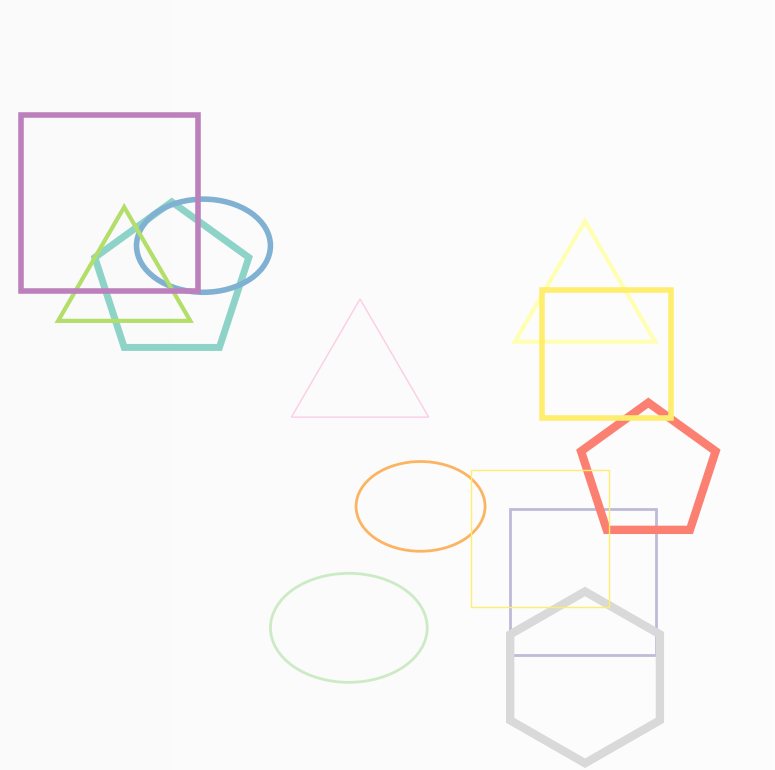[{"shape": "pentagon", "thickness": 2.5, "radius": 0.52, "center": [0.222, 0.633]}, {"shape": "triangle", "thickness": 1.5, "radius": 0.52, "center": [0.755, 0.608]}, {"shape": "square", "thickness": 1, "radius": 0.47, "center": [0.752, 0.244]}, {"shape": "pentagon", "thickness": 3, "radius": 0.46, "center": [0.837, 0.386]}, {"shape": "oval", "thickness": 2, "radius": 0.43, "center": [0.263, 0.681]}, {"shape": "oval", "thickness": 1, "radius": 0.42, "center": [0.543, 0.342]}, {"shape": "triangle", "thickness": 1.5, "radius": 0.49, "center": [0.16, 0.633]}, {"shape": "triangle", "thickness": 0.5, "radius": 0.51, "center": [0.465, 0.509]}, {"shape": "hexagon", "thickness": 3, "radius": 0.56, "center": [0.755, 0.12]}, {"shape": "square", "thickness": 2, "radius": 0.57, "center": [0.141, 0.737]}, {"shape": "oval", "thickness": 1, "radius": 0.51, "center": [0.45, 0.185]}, {"shape": "square", "thickness": 2, "radius": 0.41, "center": [0.783, 0.54]}, {"shape": "square", "thickness": 0.5, "radius": 0.44, "center": [0.697, 0.301]}]